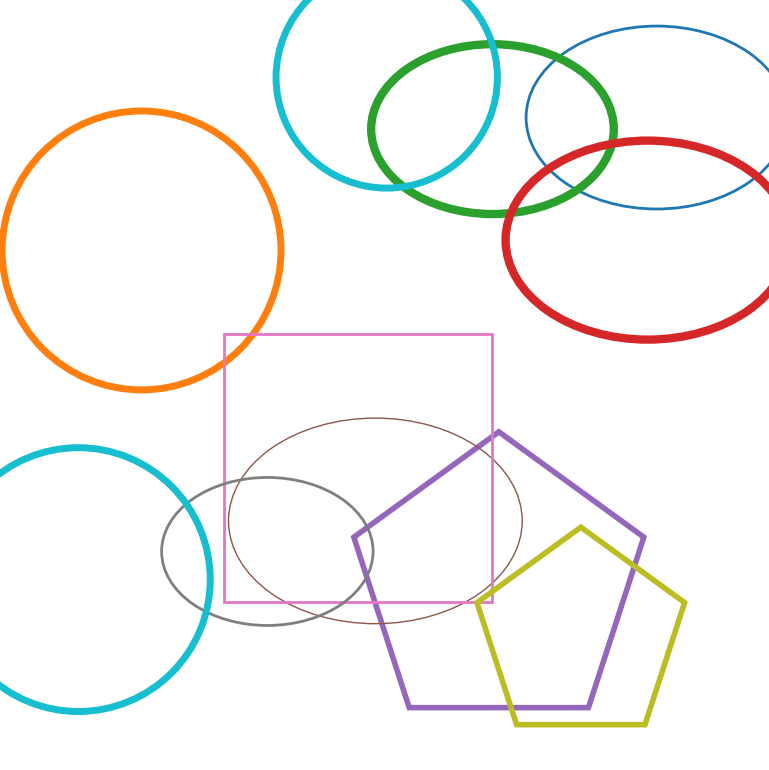[{"shape": "oval", "thickness": 1, "radius": 0.85, "center": [0.853, 0.847]}, {"shape": "circle", "thickness": 2.5, "radius": 0.91, "center": [0.184, 0.675]}, {"shape": "oval", "thickness": 3, "radius": 0.79, "center": [0.64, 0.832]}, {"shape": "oval", "thickness": 3, "radius": 0.92, "center": [0.841, 0.688]}, {"shape": "pentagon", "thickness": 2, "radius": 0.99, "center": [0.648, 0.241]}, {"shape": "oval", "thickness": 0.5, "radius": 0.95, "center": [0.487, 0.324]}, {"shape": "square", "thickness": 1, "radius": 0.87, "center": [0.465, 0.392]}, {"shape": "oval", "thickness": 1, "radius": 0.69, "center": [0.347, 0.284]}, {"shape": "pentagon", "thickness": 2, "radius": 0.71, "center": [0.754, 0.174]}, {"shape": "circle", "thickness": 2.5, "radius": 0.72, "center": [0.502, 0.899]}, {"shape": "circle", "thickness": 2.5, "radius": 0.86, "center": [0.102, 0.247]}]